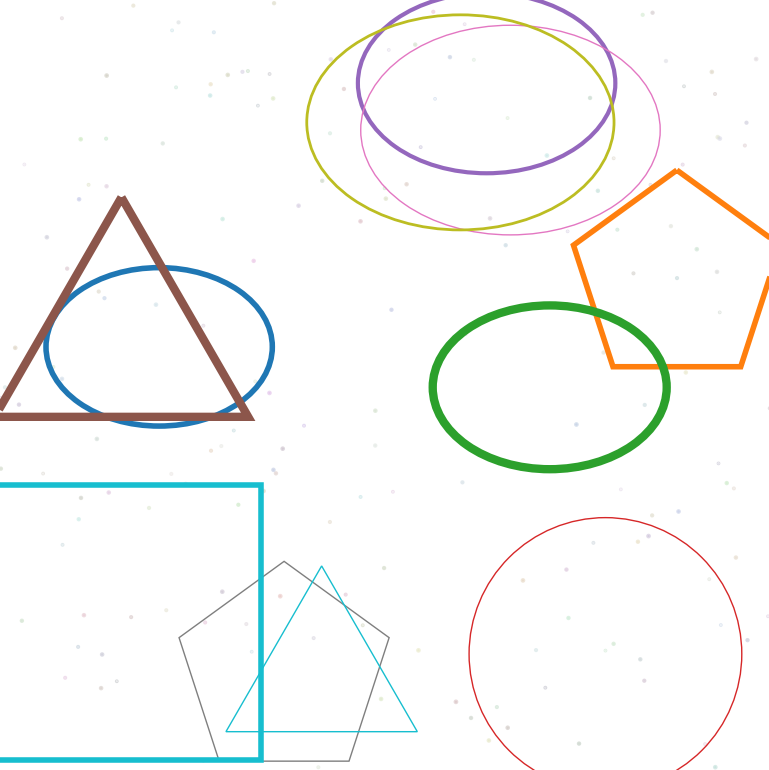[{"shape": "oval", "thickness": 2, "radius": 0.73, "center": [0.207, 0.55]}, {"shape": "pentagon", "thickness": 2, "radius": 0.71, "center": [0.879, 0.638]}, {"shape": "oval", "thickness": 3, "radius": 0.76, "center": [0.714, 0.497]}, {"shape": "circle", "thickness": 0.5, "radius": 0.89, "center": [0.786, 0.151]}, {"shape": "oval", "thickness": 1.5, "radius": 0.84, "center": [0.632, 0.892]}, {"shape": "triangle", "thickness": 3, "radius": 0.95, "center": [0.158, 0.554]}, {"shape": "oval", "thickness": 0.5, "radius": 0.97, "center": [0.663, 0.831]}, {"shape": "pentagon", "thickness": 0.5, "radius": 0.72, "center": [0.369, 0.128]}, {"shape": "oval", "thickness": 1, "radius": 1.0, "center": [0.598, 0.841]}, {"shape": "triangle", "thickness": 0.5, "radius": 0.72, "center": [0.418, 0.122]}, {"shape": "square", "thickness": 2, "radius": 0.9, "center": [0.16, 0.192]}]